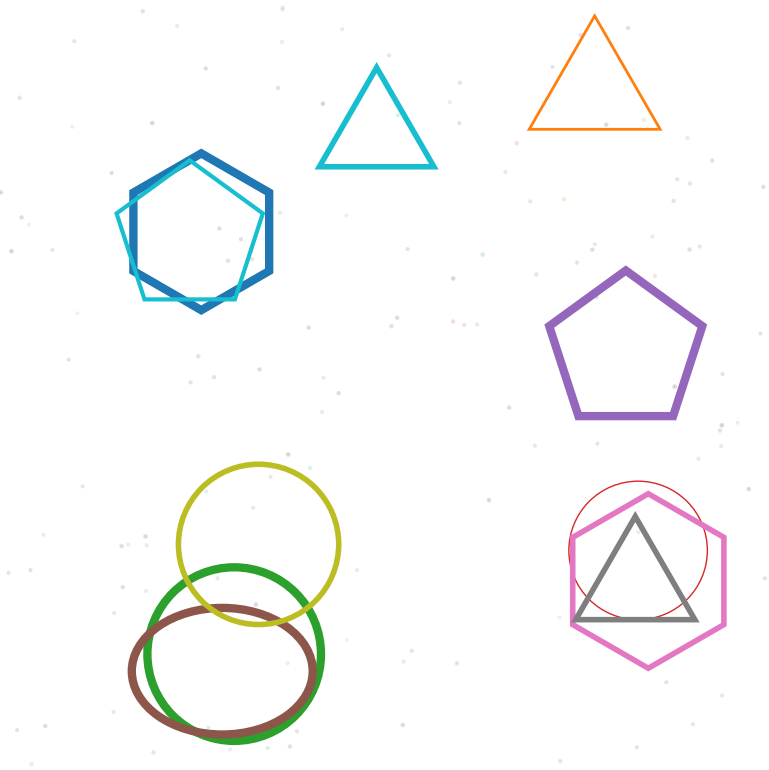[{"shape": "hexagon", "thickness": 3, "radius": 0.51, "center": [0.261, 0.699]}, {"shape": "triangle", "thickness": 1, "radius": 0.49, "center": [0.772, 0.881]}, {"shape": "circle", "thickness": 3, "radius": 0.56, "center": [0.304, 0.151]}, {"shape": "circle", "thickness": 0.5, "radius": 0.45, "center": [0.829, 0.285]}, {"shape": "pentagon", "thickness": 3, "radius": 0.52, "center": [0.813, 0.544]}, {"shape": "oval", "thickness": 3, "radius": 0.59, "center": [0.289, 0.128]}, {"shape": "hexagon", "thickness": 2, "radius": 0.57, "center": [0.842, 0.245]}, {"shape": "triangle", "thickness": 2, "radius": 0.45, "center": [0.825, 0.24]}, {"shape": "circle", "thickness": 2, "radius": 0.52, "center": [0.336, 0.293]}, {"shape": "triangle", "thickness": 2, "radius": 0.43, "center": [0.489, 0.826]}, {"shape": "pentagon", "thickness": 1.5, "radius": 0.5, "center": [0.246, 0.692]}]